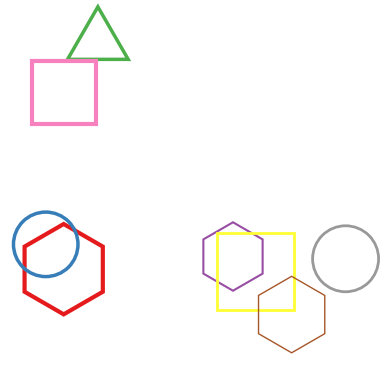[{"shape": "hexagon", "thickness": 3, "radius": 0.59, "center": [0.165, 0.301]}, {"shape": "circle", "thickness": 2.5, "radius": 0.42, "center": [0.119, 0.365]}, {"shape": "triangle", "thickness": 2.5, "radius": 0.45, "center": [0.254, 0.891]}, {"shape": "hexagon", "thickness": 1.5, "radius": 0.44, "center": [0.605, 0.334]}, {"shape": "square", "thickness": 2, "radius": 0.5, "center": [0.664, 0.294]}, {"shape": "hexagon", "thickness": 1, "radius": 0.5, "center": [0.758, 0.183]}, {"shape": "square", "thickness": 3, "radius": 0.41, "center": [0.166, 0.759]}, {"shape": "circle", "thickness": 2, "radius": 0.43, "center": [0.898, 0.328]}]